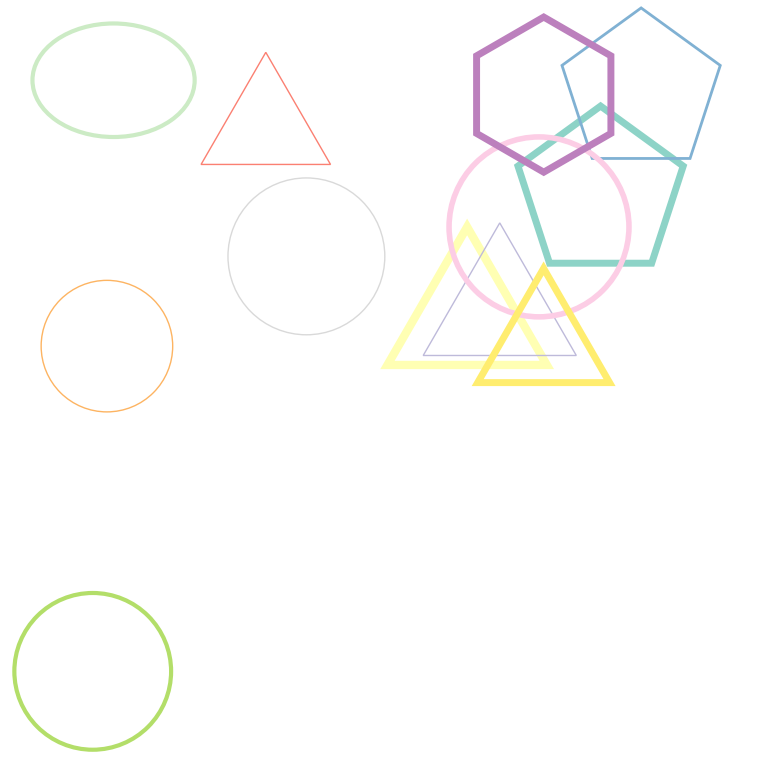[{"shape": "pentagon", "thickness": 2.5, "radius": 0.56, "center": [0.78, 0.749]}, {"shape": "triangle", "thickness": 3, "radius": 0.6, "center": [0.607, 0.586]}, {"shape": "triangle", "thickness": 0.5, "radius": 0.57, "center": [0.649, 0.596]}, {"shape": "triangle", "thickness": 0.5, "radius": 0.49, "center": [0.345, 0.835]}, {"shape": "pentagon", "thickness": 1, "radius": 0.54, "center": [0.833, 0.882]}, {"shape": "circle", "thickness": 0.5, "radius": 0.43, "center": [0.139, 0.55]}, {"shape": "circle", "thickness": 1.5, "radius": 0.51, "center": [0.12, 0.128]}, {"shape": "circle", "thickness": 2, "radius": 0.58, "center": [0.7, 0.705]}, {"shape": "circle", "thickness": 0.5, "radius": 0.51, "center": [0.398, 0.667]}, {"shape": "hexagon", "thickness": 2.5, "radius": 0.5, "center": [0.706, 0.877]}, {"shape": "oval", "thickness": 1.5, "radius": 0.53, "center": [0.147, 0.896]}, {"shape": "triangle", "thickness": 2.5, "radius": 0.49, "center": [0.706, 0.553]}]